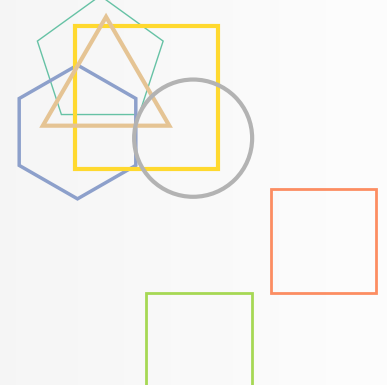[{"shape": "pentagon", "thickness": 1, "radius": 0.85, "center": [0.259, 0.841]}, {"shape": "square", "thickness": 2, "radius": 0.68, "center": [0.834, 0.374]}, {"shape": "hexagon", "thickness": 2.5, "radius": 0.87, "center": [0.2, 0.657]}, {"shape": "square", "thickness": 2, "radius": 0.68, "center": [0.514, 0.102]}, {"shape": "square", "thickness": 3, "radius": 0.93, "center": [0.378, 0.746]}, {"shape": "triangle", "thickness": 3, "radius": 0.94, "center": [0.274, 0.768]}, {"shape": "circle", "thickness": 3, "radius": 0.76, "center": [0.498, 0.641]}]